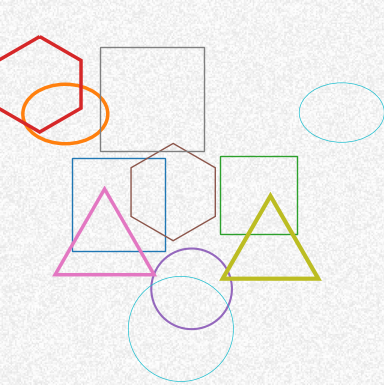[{"shape": "square", "thickness": 1, "radius": 0.6, "center": [0.307, 0.469]}, {"shape": "oval", "thickness": 2.5, "radius": 0.55, "center": [0.17, 0.704]}, {"shape": "square", "thickness": 1, "radius": 0.5, "center": [0.671, 0.493]}, {"shape": "hexagon", "thickness": 2.5, "radius": 0.62, "center": [0.103, 0.781]}, {"shape": "circle", "thickness": 1.5, "radius": 0.52, "center": [0.498, 0.25]}, {"shape": "hexagon", "thickness": 1, "radius": 0.63, "center": [0.45, 0.501]}, {"shape": "triangle", "thickness": 2.5, "radius": 0.74, "center": [0.272, 0.361]}, {"shape": "square", "thickness": 1, "radius": 0.67, "center": [0.394, 0.743]}, {"shape": "triangle", "thickness": 3, "radius": 0.72, "center": [0.703, 0.348]}, {"shape": "oval", "thickness": 0.5, "radius": 0.55, "center": [0.888, 0.708]}, {"shape": "circle", "thickness": 0.5, "radius": 0.68, "center": [0.47, 0.146]}]